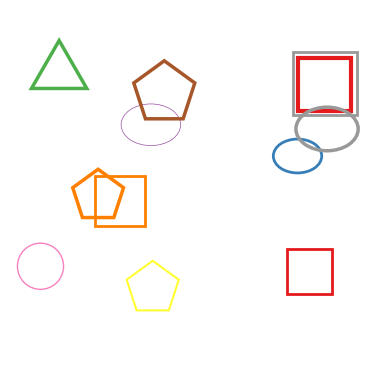[{"shape": "square", "thickness": 3, "radius": 0.34, "center": [0.843, 0.781]}, {"shape": "square", "thickness": 2, "radius": 0.29, "center": [0.804, 0.295]}, {"shape": "oval", "thickness": 2, "radius": 0.31, "center": [0.773, 0.595]}, {"shape": "triangle", "thickness": 2.5, "radius": 0.41, "center": [0.154, 0.812]}, {"shape": "oval", "thickness": 0.5, "radius": 0.39, "center": [0.392, 0.676]}, {"shape": "pentagon", "thickness": 2.5, "radius": 0.35, "center": [0.255, 0.491]}, {"shape": "square", "thickness": 2, "radius": 0.33, "center": [0.311, 0.477]}, {"shape": "pentagon", "thickness": 1.5, "radius": 0.36, "center": [0.397, 0.251]}, {"shape": "pentagon", "thickness": 2.5, "radius": 0.42, "center": [0.427, 0.759]}, {"shape": "circle", "thickness": 1, "radius": 0.3, "center": [0.105, 0.308]}, {"shape": "oval", "thickness": 2.5, "radius": 0.4, "center": [0.849, 0.665]}, {"shape": "square", "thickness": 2, "radius": 0.41, "center": [0.844, 0.783]}]